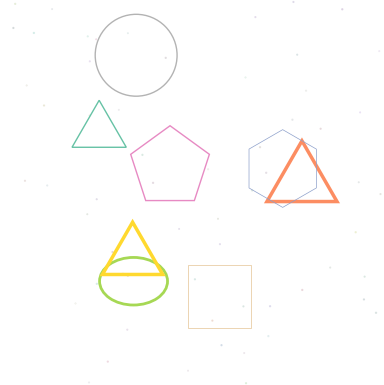[{"shape": "triangle", "thickness": 1, "radius": 0.41, "center": [0.258, 0.658]}, {"shape": "triangle", "thickness": 2.5, "radius": 0.53, "center": [0.784, 0.529]}, {"shape": "hexagon", "thickness": 0.5, "radius": 0.5, "center": [0.734, 0.562]}, {"shape": "pentagon", "thickness": 1, "radius": 0.54, "center": [0.442, 0.566]}, {"shape": "oval", "thickness": 2, "radius": 0.44, "center": [0.347, 0.27]}, {"shape": "triangle", "thickness": 2.5, "radius": 0.45, "center": [0.344, 0.332]}, {"shape": "square", "thickness": 0.5, "radius": 0.41, "center": [0.57, 0.231]}, {"shape": "circle", "thickness": 1, "radius": 0.53, "center": [0.354, 0.856]}]